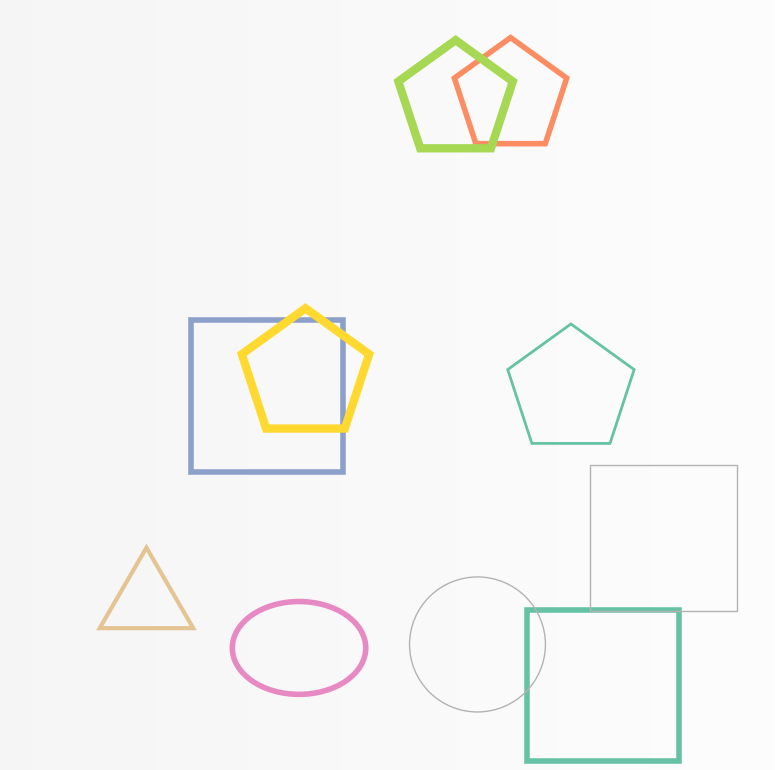[{"shape": "pentagon", "thickness": 1, "radius": 0.43, "center": [0.737, 0.494]}, {"shape": "square", "thickness": 2, "radius": 0.49, "center": [0.778, 0.11]}, {"shape": "pentagon", "thickness": 2, "radius": 0.38, "center": [0.659, 0.875]}, {"shape": "square", "thickness": 2, "radius": 0.49, "center": [0.344, 0.485]}, {"shape": "oval", "thickness": 2, "radius": 0.43, "center": [0.386, 0.159]}, {"shape": "pentagon", "thickness": 3, "radius": 0.39, "center": [0.588, 0.87]}, {"shape": "pentagon", "thickness": 3, "radius": 0.43, "center": [0.394, 0.513]}, {"shape": "triangle", "thickness": 1.5, "radius": 0.35, "center": [0.189, 0.219]}, {"shape": "circle", "thickness": 0.5, "radius": 0.44, "center": [0.616, 0.163]}, {"shape": "square", "thickness": 0.5, "radius": 0.47, "center": [0.856, 0.301]}]